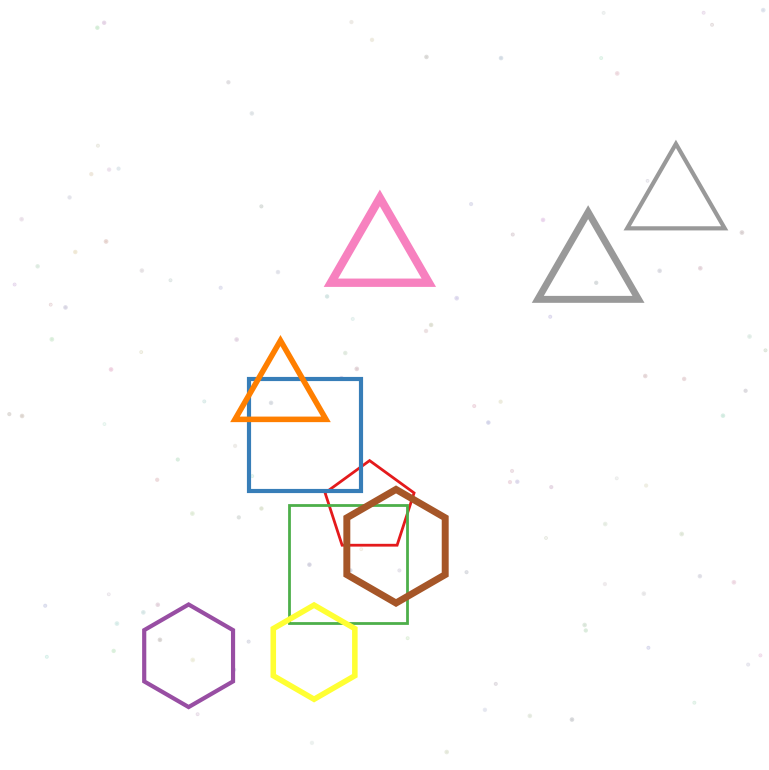[{"shape": "pentagon", "thickness": 1, "radius": 0.3, "center": [0.48, 0.341]}, {"shape": "square", "thickness": 1.5, "radius": 0.36, "center": [0.396, 0.435]}, {"shape": "square", "thickness": 1, "radius": 0.38, "center": [0.452, 0.267]}, {"shape": "hexagon", "thickness": 1.5, "radius": 0.33, "center": [0.245, 0.148]}, {"shape": "triangle", "thickness": 2, "radius": 0.34, "center": [0.364, 0.489]}, {"shape": "hexagon", "thickness": 2, "radius": 0.31, "center": [0.408, 0.153]}, {"shape": "hexagon", "thickness": 2.5, "radius": 0.37, "center": [0.514, 0.291]}, {"shape": "triangle", "thickness": 3, "radius": 0.37, "center": [0.493, 0.67]}, {"shape": "triangle", "thickness": 1.5, "radius": 0.37, "center": [0.878, 0.74]}, {"shape": "triangle", "thickness": 2.5, "radius": 0.38, "center": [0.764, 0.649]}]